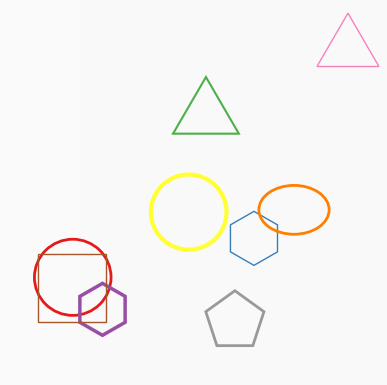[{"shape": "circle", "thickness": 2, "radius": 0.49, "center": [0.188, 0.28]}, {"shape": "hexagon", "thickness": 1, "radius": 0.35, "center": [0.655, 0.381]}, {"shape": "triangle", "thickness": 1.5, "radius": 0.49, "center": [0.531, 0.702]}, {"shape": "hexagon", "thickness": 2.5, "radius": 0.34, "center": [0.265, 0.197]}, {"shape": "oval", "thickness": 2, "radius": 0.45, "center": [0.759, 0.455]}, {"shape": "circle", "thickness": 3, "radius": 0.49, "center": [0.487, 0.449]}, {"shape": "square", "thickness": 1, "radius": 0.44, "center": [0.186, 0.252]}, {"shape": "triangle", "thickness": 1, "radius": 0.46, "center": [0.898, 0.873]}, {"shape": "pentagon", "thickness": 2, "radius": 0.39, "center": [0.606, 0.166]}]